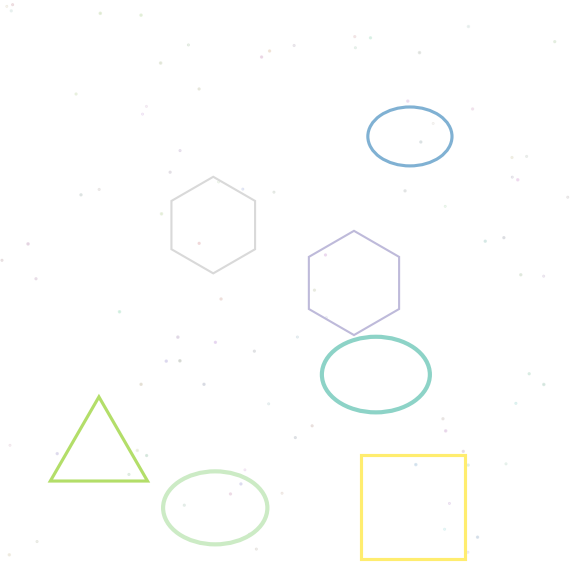[{"shape": "oval", "thickness": 2, "radius": 0.47, "center": [0.651, 0.351]}, {"shape": "hexagon", "thickness": 1, "radius": 0.45, "center": [0.613, 0.509]}, {"shape": "oval", "thickness": 1.5, "radius": 0.36, "center": [0.71, 0.763]}, {"shape": "triangle", "thickness": 1.5, "radius": 0.49, "center": [0.171, 0.215]}, {"shape": "hexagon", "thickness": 1, "radius": 0.42, "center": [0.369, 0.609]}, {"shape": "oval", "thickness": 2, "radius": 0.45, "center": [0.373, 0.12]}, {"shape": "square", "thickness": 1.5, "radius": 0.45, "center": [0.715, 0.121]}]